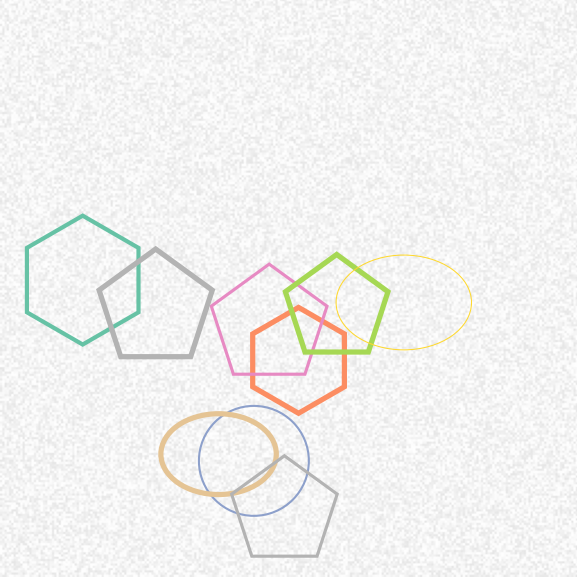[{"shape": "hexagon", "thickness": 2, "radius": 0.56, "center": [0.143, 0.514]}, {"shape": "hexagon", "thickness": 2.5, "radius": 0.46, "center": [0.517, 0.375]}, {"shape": "circle", "thickness": 1, "radius": 0.48, "center": [0.44, 0.201]}, {"shape": "pentagon", "thickness": 1.5, "radius": 0.53, "center": [0.466, 0.436]}, {"shape": "pentagon", "thickness": 2.5, "radius": 0.47, "center": [0.583, 0.465]}, {"shape": "oval", "thickness": 0.5, "radius": 0.59, "center": [0.699, 0.475]}, {"shape": "oval", "thickness": 2.5, "radius": 0.5, "center": [0.379, 0.213]}, {"shape": "pentagon", "thickness": 1.5, "radius": 0.48, "center": [0.492, 0.114]}, {"shape": "pentagon", "thickness": 2.5, "radius": 0.52, "center": [0.27, 0.465]}]